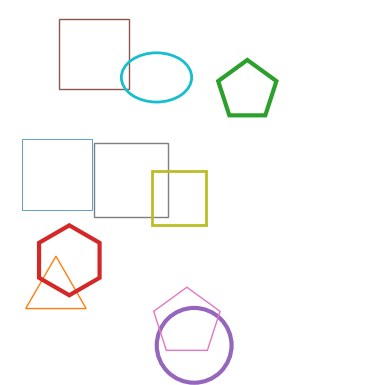[{"shape": "square", "thickness": 0.5, "radius": 0.46, "center": [0.148, 0.547]}, {"shape": "triangle", "thickness": 1, "radius": 0.45, "center": [0.145, 0.244]}, {"shape": "pentagon", "thickness": 3, "radius": 0.4, "center": [0.642, 0.765]}, {"shape": "hexagon", "thickness": 3, "radius": 0.45, "center": [0.18, 0.324]}, {"shape": "circle", "thickness": 3, "radius": 0.49, "center": [0.504, 0.103]}, {"shape": "square", "thickness": 1, "radius": 0.46, "center": [0.244, 0.86]}, {"shape": "pentagon", "thickness": 1, "radius": 0.45, "center": [0.485, 0.163]}, {"shape": "square", "thickness": 1, "radius": 0.48, "center": [0.34, 0.533]}, {"shape": "square", "thickness": 2, "radius": 0.35, "center": [0.465, 0.486]}, {"shape": "oval", "thickness": 2, "radius": 0.46, "center": [0.406, 0.799]}]